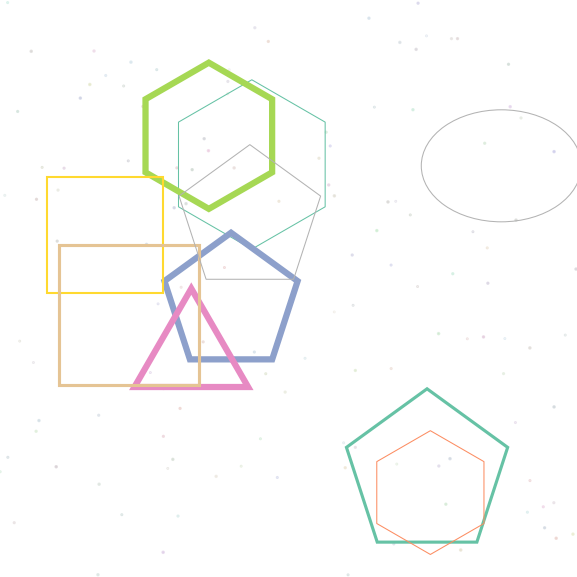[{"shape": "hexagon", "thickness": 0.5, "radius": 0.73, "center": [0.436, 0.714]}, {"shape": "pentagon", "thickness": 1.5, "radius": 0.73, "center": [0.739, 0.179]}, {"shape": "hexagon", "thickness": 0.5, "radius": 0.54, "center": [0.745, 0.146]}, {"shape": "pentagon", "thickness": 3, "radius": 0.61, "center": [0.4, 0.475]}, {"shape": "triangle", "thickness": 3, "radius": 0.57, "center": [0.331, 0.386]}, {"shape": "hexagon", "thickness": 3, "radius": 0.63, "center": [0.362, 0.764]}, {"shape": "square", "thickness": 1, "radius": 0.5, "center": [0.181, 0.593]}, {"shape": "square", "thickness": 1.5, "radius": 0.61, "center": [0.224, 0.453]}, {"shape": "oval", "thickness": 0.5, "radius": 0.69, "center": [0.868, 0.712]}, {"shape": "pentagon", "thickness": 0.5, "radius": 0.64, "center": [0.433, 0.62]}]